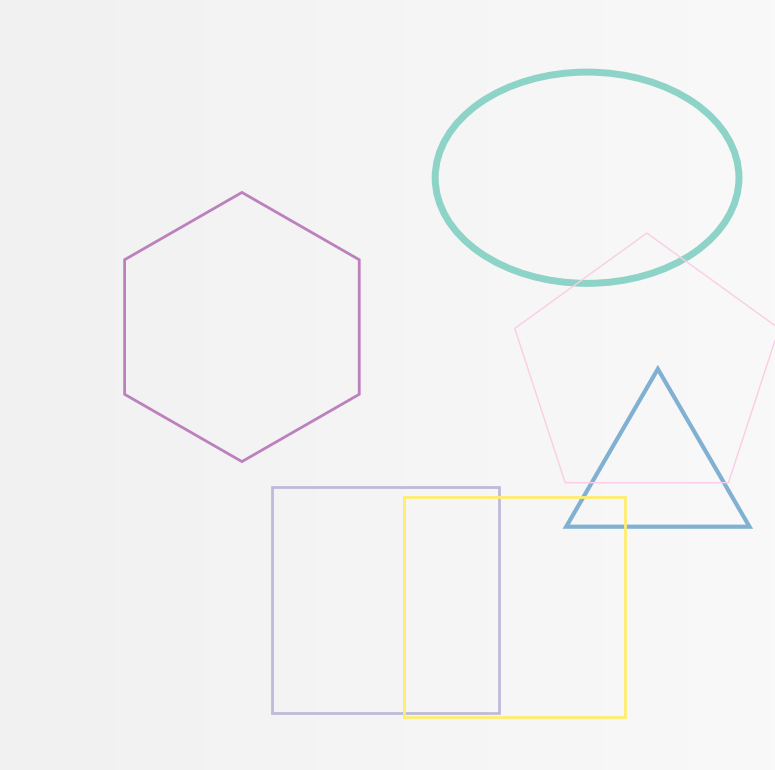[{"shape": "oval", "thickness": 2.5, "radius": 0.98, "center": [0.758, 0.769]}, {"shape": "square", "thickness": 1, "radius": 0.73, "center": [0.497, 0.221]}, {"shape": "triangle", "thickness": 1.5, "radius": 0.68, "center": [0.849, 0.384]}, {"shape": "pentagon", "thickness": 0.5, "radius": 0.9, "center": [0.835, 0.518]}, {"shape": "hexagon", "thickness": 1, "radius": 0.87, "center": [0.312, 0.575]}, {"shape": "square", "thickness": 1, "radius": 0.71, "center": [0.664, 0.212]}]